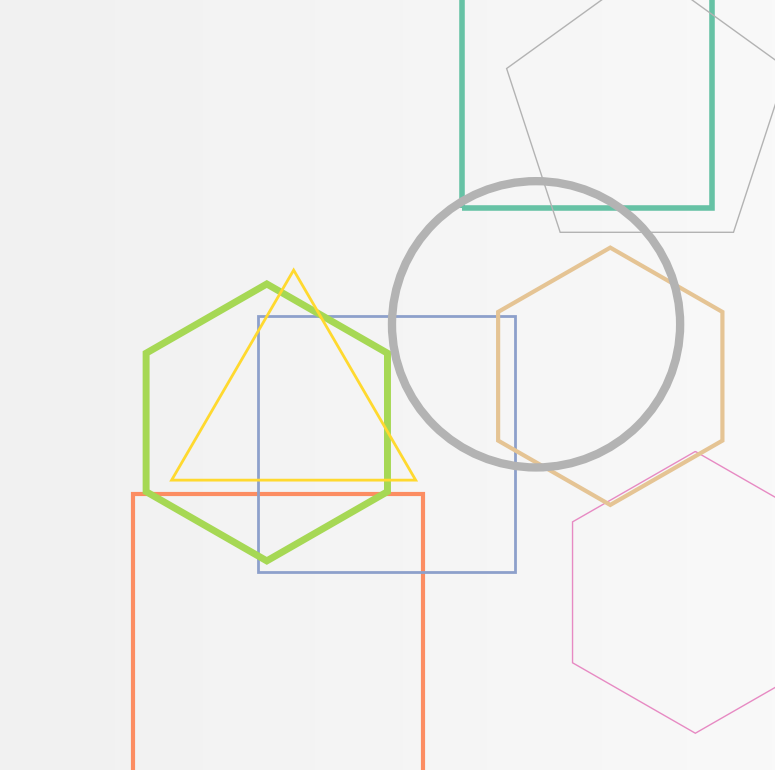[{"shape": "square", "thickness": 2, "radius": 0.81, "center": [0.758, 0.891]}, {"shape": "square", "thickness": 1.5, "radius": 0.93, "center": [0.359, 0.171]}, {"shape": "square", "thickness": 1, "radius": 0.83, "center": [0.499, 0.424]}, {"shape": "hexagon", "thickness": 0.5, "radius": 0.91, "center": [0.897, 0.231]}, {"shape": "hexagon", "thickness": 2.5, "radius": 0.9, "center": [0.344, 0.451]}, {"shape": "triangle", "thickness": 1, "radius": 0.91, "center": [0.379, 0.467]}, {"shape": "hexagon", "thickness": 1.5, "radius": 0.84, "center": [0.787, 0.511]}, {"shape": "pentagon", "thickness": 0.5, "radius": 0.95, "center": [0.835, 0.852]}, {"shape": "circle", "thickness": 3, "radius": 0.93, "center": [0.692, 0.579]}]